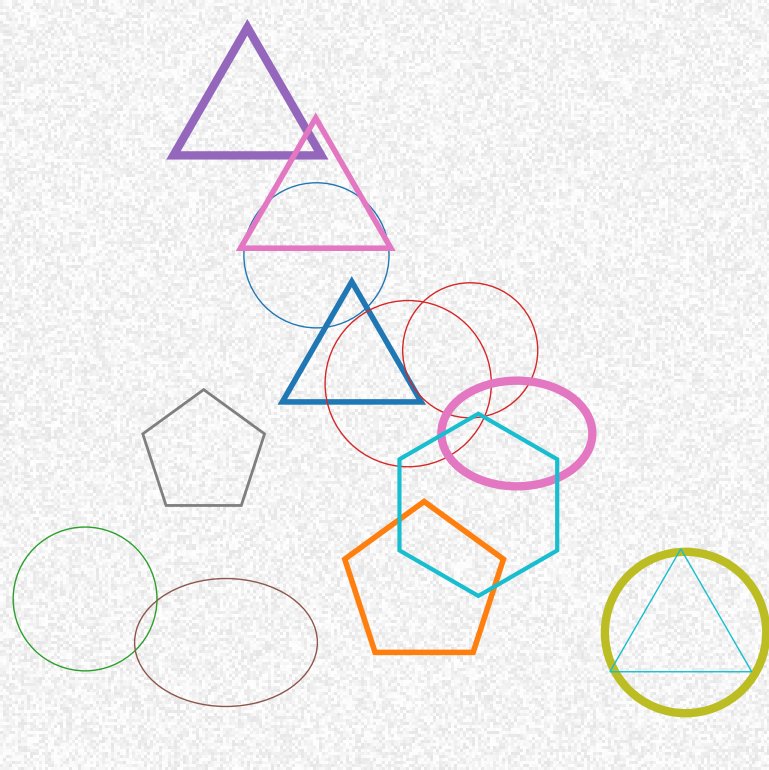[{"shape": "circle", "thickness": 0.5, "radius": 0.47, "center": [0.411, 0.668]}, {"shape": "triangle", "thickness": 2, "radius": 0.52, "center": [0.457, 0.53]}, {"shape": "pentagon", "thickness": 2, "radius": 0.54, "center": [0.551, 0.24]}, {"shape": "circle", "thickness": 0.5, "radius": 0.47, "center": [0.11, 0.222]}, {"shape": "circle", "thickness": 0.5, "radius": 0.54, "center": [0.53, 0.502]}, {"shape": "circle", "thickness": 0.5, "radius": 0.44, "center": [0.611, 0.545]}, {"shape": "triangle", "thickness": 3, "radius": 0.55, "center": [0.321, 0.854]}, {"shape": "oval", "thickness": 0.5, "radius": 0.59, "center": [0.294, 0.166]}, {"shape": "triangle", "thickness": 2, "radius": 0.56, "center": [0.41, 0.734]}, {"shape": "oval", "thickness": 3, "radius": 0.49, "center": [0.671, 0.437]}, {"shape": "pentagon", "thickness": 1, "radius": 0.42, "center": [0.265, 0.411]}, {"shape": "circle", "thickness": 3, "radius": 0.52, "center": [0.89, 0.179]}, {"shape": "triangle", "thickness": 0.5, "radius": 0.53, "center": [0.884, 0.181]}, {"shape": "hexagon", "thickness": 1.5, "radius": 0.59, "center": [0.621, 0.344]}]